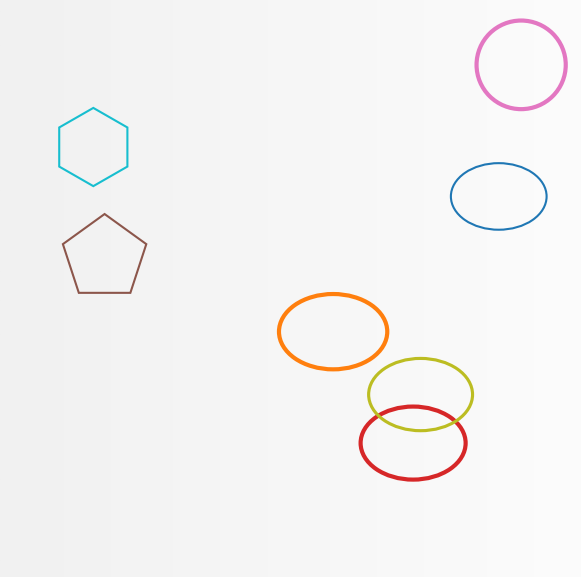[{"shape": "oval", "thickness": 1, "radius": 0.41, "center": [0.858, 0.659]}, {"shape": "oval", "thickness": 2, "radius": 0.47, "center": [0.573, 0.425]}, {"shape": "oval", "thickness": 2, "radius": 0.45, "center": [0.711, 0.232]}, {"shape": "pentagon", "thickness": 1, "radius": 0.38, "center": [0.18, 0.553]}, {"shape": "circle", "thickness": 2, "radius": 0.38, "center": [0.897, 0.887]}, {"shape": "oval", "thickness": 1.5, "radius": 0.45, "center": [0.724, 0.316]}, {"shape": "hexagon", "thickness": 1, "radius": 0.34, "center": [0.161, 0.745]}]